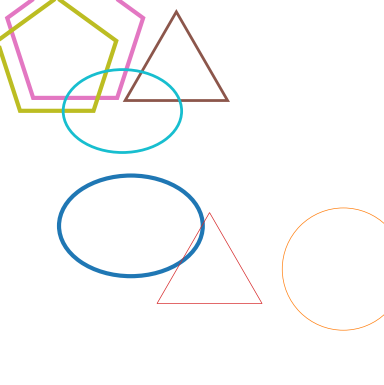[{"shape": "oval", "thickness": 3, "radius": 0.93, "center": [0.34, 0.413]}, {"shape": "circle", "thickness": 0.5, "radius": 0.79, "center": [0.892, 0.301]}, {"shape": "triangle", "thickness": 0.5, "radius": 0.79, "center": [0.544, 0.29]}, {"shape": "triangle", "thickness": 2, "radius": 0.77, "center": [0.458, 0.816]}, {"shape": "pentagon", "thickness": 3, "radius": 0.93, "center": [0.195, 0.896]}, {"shape": "pentagon", "thickness": 3, "radius": 0.81, "center": [0.147, 0.844]}, {"shape": "oval", "thickness": 2, "radius": 0.77, "center": [0.318, 0.712]}]